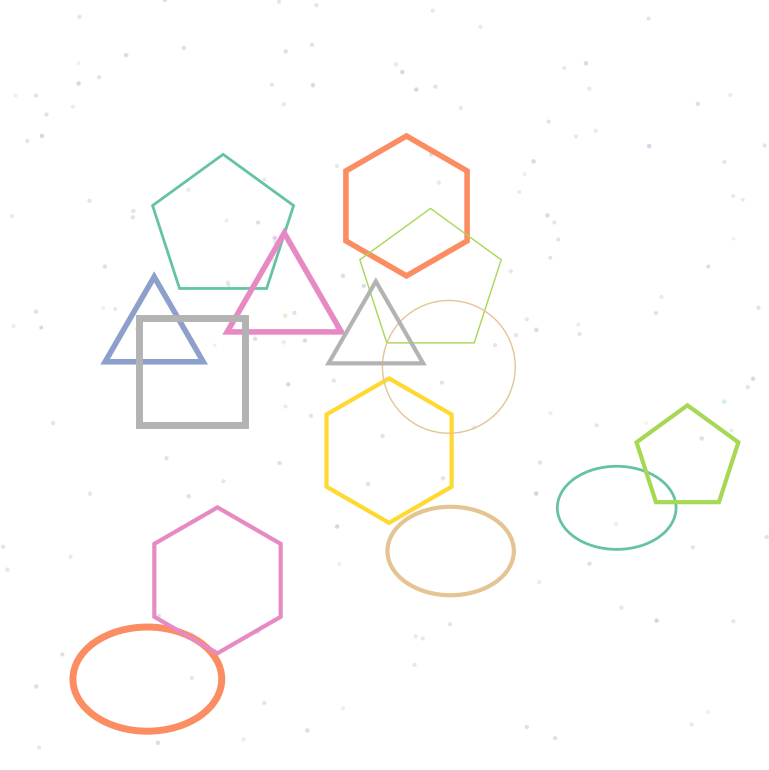[{"shape": "oval", "thickness": 1, "radius": 0.39, "center": [0.801, 0.34]}, {"shape": "pentagon", "thickness": 1, "radius": 0.48, "center": [0.29, 0.703]}, {"shape": "oval", "thickness": 2.5, "radius": 0.48, "center": [0.191, 0.118]}, {"shape": "hexagon", "thickness": 2, "radius": 0.45, "center": [0.528, 0.733]}, {"shape": "triangle", "thickness": 2, "radius": 0.37, "center": [0.2, 0.567]}, {"shape": "hexagon", "thickness": 1.5, "radius": 0.47, "center": [0.282, 0.246]}, {"shape": "triangle", "thickness": 2, "radius": 0.43, "center": [0.369, 0.612]}, {"shape": "pentagon", "thickness": 0.5, "radius": 0.48, "center": [0.559, 0.633]}, {"shape": "pentagon", "thickness": 1.5, "radius": 0.35, "center": [0.893, 0.404]}, {"shape": "hexagon", "thickness": 1.5, "radius": 0.47, "center": [0.505, 0.415]}, {"shape": "oval", "thickness": 1.5, "radius": 0.41, "center": [0.585, 0.284]}, {"shape": "circle", "thickness": 0.5, "radius": 0.43, "center": [0.583, 0.524]}, {"shape": "square", "thickness": 2.5, "radius": 0.35, "center": [0.25, 0.518]}, {"shape": "triangle", "thickness": 1.5, "radius": 0.35, "center": [0.488, 0.564]}]